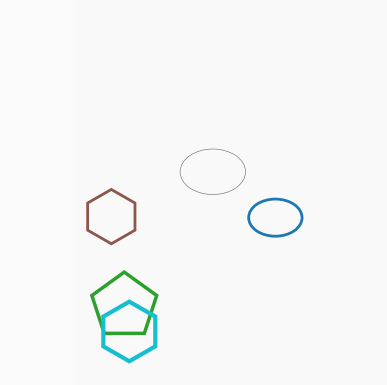[{"shape": "oval", "thickness": 2, "radius": 0.34, "center": [0.711, 0.435]}, {"shape": "pentagon", "thickness": 2.5, "radius": 0.44, "center": [0.321, 0.205]}, {"shape": "hexagon", "thickness": 2, "radius": 0.35, "center": [0.287, 0.437]}, {"shape": "oval", "thickness": 0.5, "radius": 0.42, "center": [0.549, 0.554]}, {"shape": "hexagon", "thickness": 3, "radius": 0.39, "center": [0.334, 0.139]}]